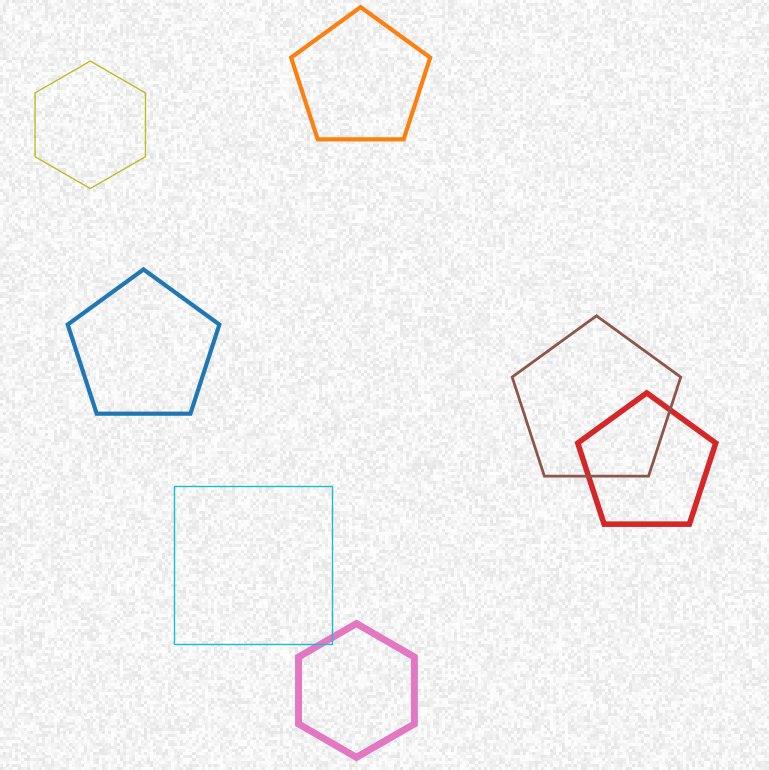[{"shape": "pentagon", "thickness": 1.5, "radius": 0.52, "center": [0.186, 0.547]}, {"shape": "pentagon", "thickness": 1.5, "radius": 0.47, "center": [0.468, 0.896]}, {"shape": "pentagon", "thickness": 2, "radius": 0.47, "center": [0.84, 0.395]}, {"shape": "pentagon", "thickness": 1, "radius": 0.58, "center": [0.775, 0.475]}, {"shape": "hexagon", "thickness": 2.5, "radius": 0.43, "center": [0.463, 0.103]}, {"shape": "hexagon", "thickness": 0.5, "radius": 0.41, "center": [0.117, 0.838]}, {"shape": "square", "thickness": 0.5, "radius": 0.51, "center": [0.328, 0.267]}]